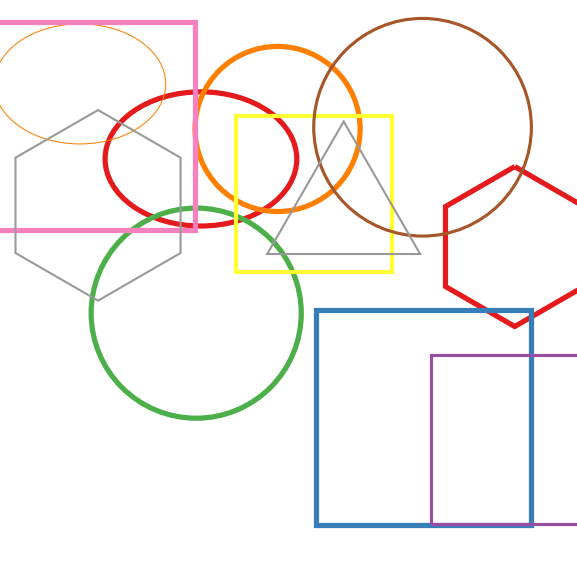[{"shape": "hexagon", "thickness": 2.5, "radius": 0.69, "center": [0.891, 0.572]}, {"shape": "oval", "thickness": 2.5, "radius": 0.83, "center": [0.348, 0.724]}, {"shape": "square", "thickness": 2.5, "radius": 0.93, "center": [0.733, 0.277]}, {"shape": "circle", "thickness": 2.5, "radius": 0.91, "center": [0.34, 0.457]}, {"shape": "square", "thickness": 1.5, "radius": 0.73, "center": [0.893, 0.238]}, {"shape": "oval", "thickness": 0.5, "radius": 0.74, "center": [0.138, 0.854]}, {"shape": "circle", "thickness": 2.5, "radius": 0.71, "center": [0.481, 0.776]}, {"shape": "square", "thickness": 2, "radius": 0.68, "center": [0.543, 0.664]}, {"shape": "circle", "thickness": 1.5, "radius": 0.94, "center": [0.732, 0.779]}, {"shape": "square", "thickness": 2.5, "radius": 0.9, "center": [0.157, 0.781]}, {"shape": "triangle", "thickness": 1, "radius": 0.76, "center": [0.595, 0.636]}, {"shape": "hexagon", "thickness": 1, "radius": 0.83, "center": [0.17, 0.644]}]